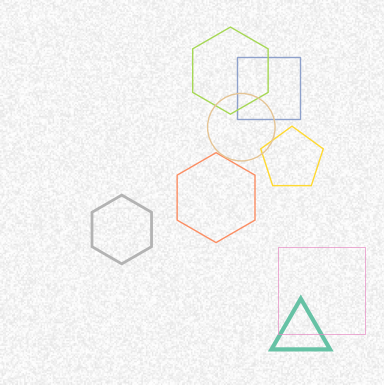[{"shape": "triangle", "thickness": 3, "radius": 0.44, "center": [0.781, 0.136]}, {"shape": "hexagon", "thickness": 1, "radius": 0.58, "center": [0.561, 0.487]}, {"shape": "square", "thickness": 1, "radius": 0.41, "center": [0.697, 0.772]}, {"shape": "square", "thickness": 0.5, "radius": 0.56, "center": [0.835, 0.246]}, {"shape": "hexagon", "thickness": 1, "radius": 0.57, "center": [0.598, 0.817]}, {"shape": "pentagon", "thickness": 1, "radius": 0.43, "center": [0.758, 0.587]}, {"shape": "circle", "thickness": 1, "radius": 0.44, "center": [0.627, 0.67]}, {"shape": "hexagon", "thickness": 2, "radius": 0.45, "center": [0.316, 0.404]}]